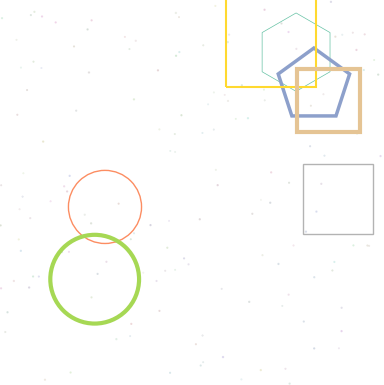[{"shape": "hexagon", "thickness": 0.5, "radius": 0.51, "center": [0.769, 0.865]}, {"shape": "circle", "thickness": 1, "radius": 0.47, "center": [0.273, 0.463]}, {"shape": "pentagon", "thickness": 2.5, "radius": 0.49, "center": [0.815, 0.778]}, {"shape": "circle", "thickness": 3, "radius": 0.58, "center": [0.246, 0.275]}, {"shape": "square", "thickness": 1.5, "radius": 0.58, "center": [0.704, 0.89]}, {"shape": "square", "thickness": 3, "radius": 0.41, "center": [0.853, 0.739]}, {"shape": "square", "thickness": 1, "radius": 0.46, "center": [0.878, 0.484]}]